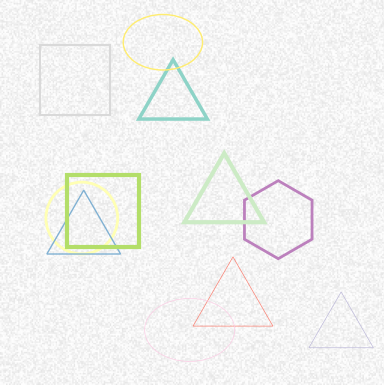[{"shape": "triangle", "thickness": 2.5, "radius": 0.51, "center": [0.45, 0.742]}, {"shape": "circle", "thickness": 2, "radius": 0.47, "center": [0.212, 0.434]}, {"shape": "triangle", "thickness": 0.5, "radius": 0.48, "center": [0.886, 0.145]}, {"shape": "triangle", "thickness": 0.5, "radius": 0.6, "center": [0.605, 0.213]}, {"shape": "triangle", "thickness": 1, "radius": 0.55, "center": [0.217, 0.396]}, {"shape": "square", "thickness": 3, "radius": 0.47, "center": [0.267, 0.451]}, {"shape": "oval", "thickness": 0.5, "radius": 0.58, "center": [0.493, 0.143]}, {"shape": "square", "thickness": 1.5, "radius": 0.46, "center": [0.195, 0.793]}, {"shape": "hexagon", "thickness": 2, "radius": 0.51, "center": [0.723, 0.429]}, {"shape": "triangle", "thickness": 3, "radius": 0.6, "center": [0.582, 0.483]}, {"shape": "oval", "thickness": 1, "radius": 0.52, "center": [0.423, 0.89]}]